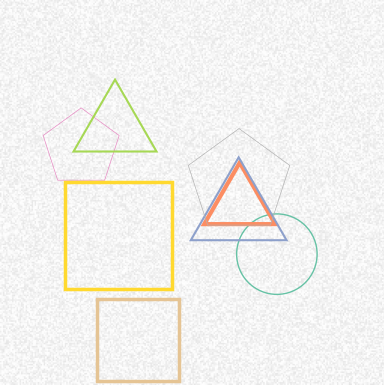[{"shape": "circle", "thickness": 1, "radius": 0.52, "center": [0.719, 0.34]}, {"shape": "triangle", "thickness": 3, "radius": 0.53, "center": [0.623, 0.471]}, {"shape": "triangle", "thickness": 1.5, "radius": 0.72, "center": [0.62, 0.448]}, {"shape": "pentagon", "thickness": 0.5, "radius": 0.52, "center": [0.211, 0.616]}, {"shape": "triangle", "thickness": 1.5, "radius": 0.62, "center": [0.299, 0.669]}, {"shape": "square", "thickness": 2.5, "radius": 0.69, "center": [0.308, 0.389]}, {"shape": "square", "thickness": 2.5, "radius": 0.53, "center": [0.358, 0.116]}, {"shape": "pentagon", "thickness": 0.5, "radius": 0.69, "center": [0.621, 0.527]}]